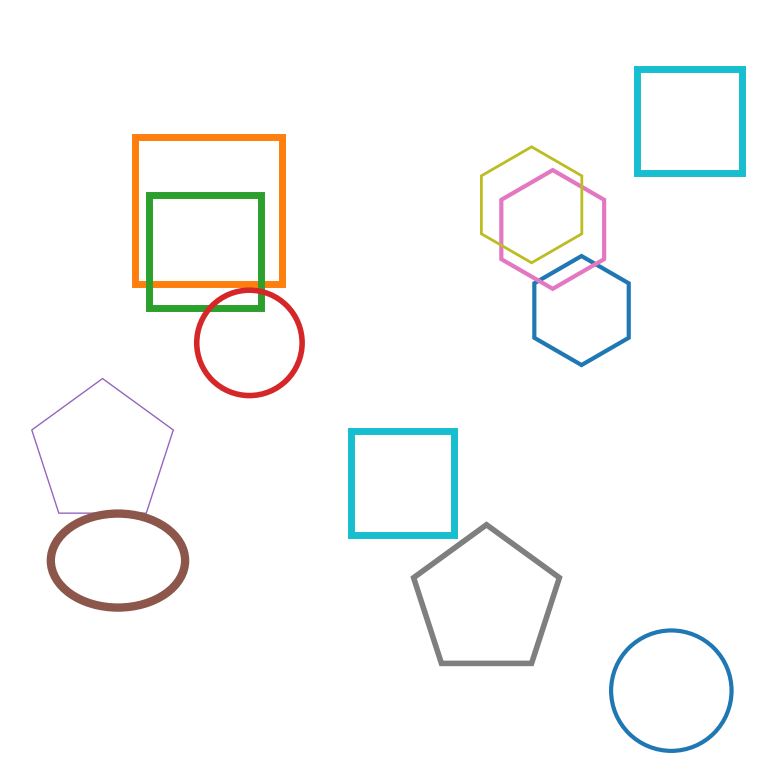[{"shape": "hexagon", "thickness": 1.5, "radius": 0.35, "center": [0.755, 0.597]}, {"shape": "circle", "thickness": 1.5, "radius": 0.39, "center": [0.872, 0.103]}, {"shape": "square", "thickness": 2.5, "radius": 0.48, "center": [0.27, 0.727]}, {"shape": "square", "thickness": 2.5, "radius": 0.37, "center": [0.266, 0.673]}, {"shape": "circle", "thickness": 2, "radius": 0.34, "center": [0.324, 0.555]}, {"shape": "pentagon", "thickness": 0.5, "radius": 0.48, "center": [0.133, 0.412]}, {"shape": "oval", "thickness": 3, "radius": 0.44, "center": [0.153, 0.272]}, {"shape": "hexagon", "thickness": 1.5, "radius": 0.39, "center": [0.718, 0.702]}, {"shape": "pentagon", "thickness": 2, "radius": 0.5, "center": [0.632, 0.219]}, {"shape": "hexagon", "thickness": 1, "radius": 0.38, "center": [0.69, 0.734]}, {"shape": "square", "thickness": 2.5, "radius": 0.33, "center": [0.522, 0.373]}, {"shape": "square", "thickness": 2.5, "radius": 0.34, "center": [0.895, 0.843]}]